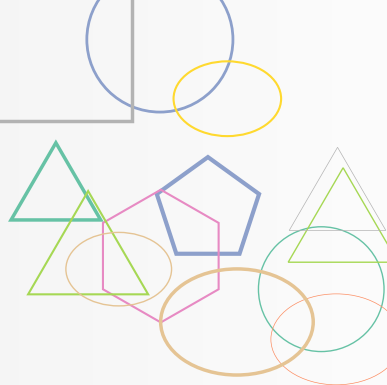[{"shape": "circle", "thickness": 1, "radius": 0.81, "center": [0.829, 0.249]}, {"shape": "triangle", "thickness": 2.5, "radius": 0.67, "center": [0.144, 0.495]}, {"shape": "oval", "thickness": 0.5, "radius": 0.84, "center": [0.868, 0.119]}, {"shape": "pentagon", "thickness": 3, "radius": 0.69, "center": [0.537, 0.453]}, {"shape": "circle", "thickness": 2, "radius": 0.94, "center": [0.413, 0.897]}, {"shape": "hexagon", "thickness": 1.5, "radius": 0.86, "center": [0.415, 0.335]}, {"shape": "triangle", "thickness": 1.5, "radius": 0.89, "center": [0.227, 0.325]}, {"shape": "triangle", "thickness": 1, "radius": 0.82, "center": [0.885, 0.401]}, {"shape": "oval", "thickness": 1.5, "radius": 0.69, "center": [0.587, 0.744]}, {"shape": "oval", "thickness": 2.5, "radius": 0.98, "center": [0.611, 0.164]}, {"shape": "oval", "thickness": 1, "radius": 0.68, "center": [0.306, 0.301]}, {"shape": "square", "thickness": 2.5, "radius": 0.95, "center": [0.15, 0.877]}, {"shape": "triangle", "thickness": 0.5, "radius": 0.72, "center": [0.871, 0.473]}]